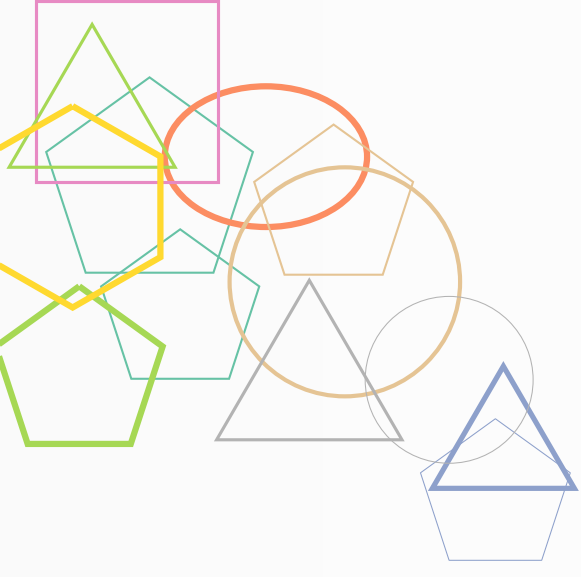[{"shape": "pentagon", "thickness": 1, "radius": 0.72, "center": [0.31, 0.459]}, {"shape": "pentagon", "thickness": 1, "radius": 0.93, "center": [0.257, 0.678]}, {"shape": "oval", "thickness": 3, "radius": 0.87, "center": [0.457, 0.728]}, {"shape": "triangle", "thickness": 2.5, "radius": 0.7, "center": [0.866, 0.224]}, {"shape": "pentagon", "thickness": 0.5, "radius": 0.68, "center": [0.852, 0.139]}, {"shape": "square", "thickness": 1.5, "radius": 0.78, "center": [0.218, 0.841]}, {"shape": "pentagon", "thickness": 3, "radius": 0.75, "center": [0.136, 0.353]}, {"shape": "triangle", "thickness": 1.5, "radius": 0.82, "center": [0.158, 0.792]}, {"shape": "hexagon", "thickness": 3, "radius": 0.87, "center": [0.125, 0.641]}, {"shape": "circle", "thickness": 2, "radius": 0.99, "center": [0.593, 0.511]}, {"shape": "pentagon", "thickness": 1, "radius": 0.72, "center": [0.574, 0.64]}, {"shape": "circle", "thickness": 0.5, "radius": 0.72, "center": [0.773, 0.341]}, {"shape": "triangle", "thickness": 1.5, "radius": 0.92, "center": [0.532, 0.33]}]